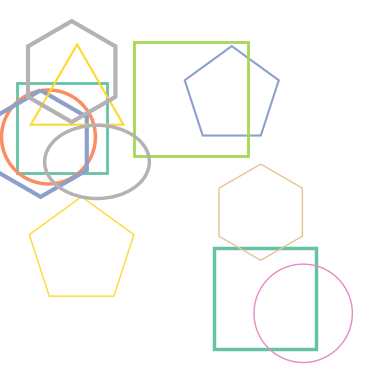[{"shape": "square", "thickness": 2, "radius": 0.58, "center": [0.16, 0.668]}, {"shape": "square", "thickness": 2.5, "radius": 0.66, "center": [0.688, 0.225]}, {"shape": "circle", "thickness": 2.5, "radius": 0.61, "center": [0.126, 0.644]}, {"shape": "hexagon", "thickness": 3, "radius": 0.69, "center": [0.106, 0.627]}, {"shape": "pentagon", "thickness": 1.5, "radius": 0.64, "center": [0.602, 0.752]}, {"shape": "circle", "thickness": 1, "radius": 0.64, "center": [0.787, 0.186]}, {"shape": "square", "thickness": 2, "radius": 0.74, "center": [0.497, 0.744]}, {"shape": "pentagon", "thickness": 1, "radius": 0.71, "center": [0.212, 0.346]}, {"shape": "triangle", "thickness": 1.5, "radius": 0.69, "center": [0.2, 0.746]}, {"shape": "hexagon", "thickness": 1, "radius": 0.62, "center": [0.677, 0.449]}, {"shape": "hexagon", "thickness": 3, "radius": 0.66, "center": [0.186, 0.814]}, {"shape": "oval", "thickness": 2.5, "radius": 0.68, "center": [0.252, 0.58]}]